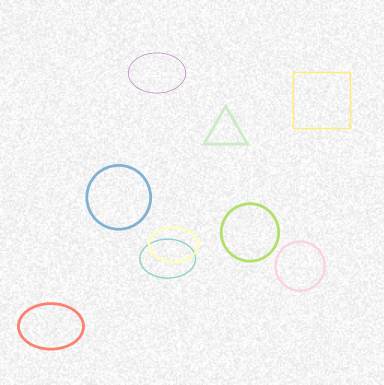[{"shape": "oval", "thickness": 1, "radius": 0.36, "center": [0.436, 0.328]}, {"shape": "oval", "thickness": 1.5, "radius": 0.32, "center": [0.451, 0.365]}, {"shape": "oval", "thickness": 2, "radius": 0.42, "center": [0.132, 0.152]}, {"shape": "circle", "thickness": 2, "radius": 0.41, "center": [0.308, 0.487]}, {"shape": "circle", "thickness": 2, "radius": 0.37, "center": [0.649, 0.396]}, {"shape": "circle", "thickness": 1.5, "radius": 0.32, "center": [0.78, 0.309]}, {"shape": "oval", "thickness": 0.5, "radius": 0.37, "center": [0.408, 0.81]}, {"shape": "triangle", "thickness": 2, "radius": 0.33, "center": [0.586, 0.658]}, {"shape": "square", "thickness": 1, "radius": 0.37, "center": [0.836, 0.74]}]